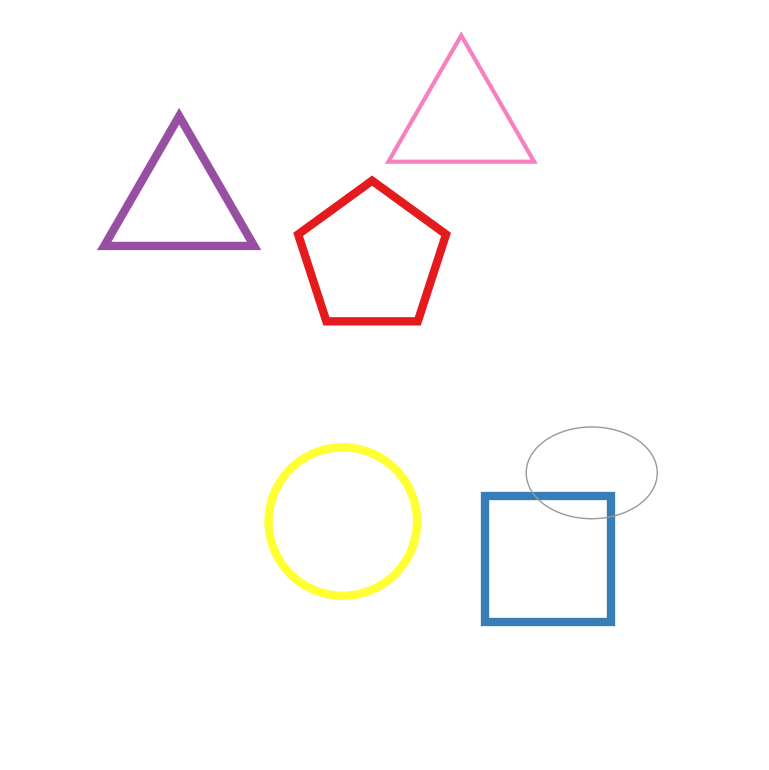[{"shape": "pentagon", "thickness": 3, "radius": 0.5, "center": [0.483, 0.664]}, {"shape": "square", "thickness": 3, "radius": 0.41, "center": [0.712, 0.274]}, {"shape": "triangle", "thickness": 3, "radius": 0.56, "center": [0.233, 0.737]}, {"shape": "circle", "thickness": 3, "radius": 0.48, "center": [0.445, 0.323]}, {"shape": "triangle", "thickness": 1.5, "radius": 0.55, "center": [0.599, 0.845]}, {"shape": "oval", "thickness": 0.5, "radius": 0.43, "center": [0.768, 0.386]}]